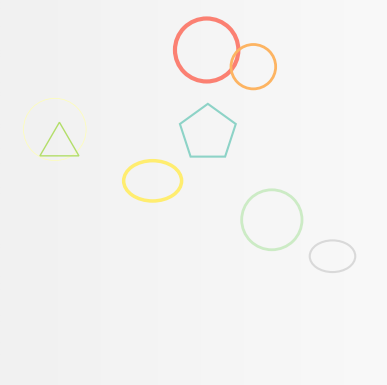[{"shape": "pentagon", "thickness": 1.5, "radius": 0.38, "center": [0.536, 0.655]}, {"shape": "circle", "thickness": 0.5, "radius": 0.4, "center": [0.141, 0.664]}, {"shape": "circle", "thickness": 3, "radius": 0.41, "center": [0.533, 0.87]}, {"shape": "circle", "thickness": 2, "radius": 0.29, "center": [0.654, 0.827]}, {"shape": "triangle", "thickness": 1, "radius": 0.29, "center": [0.153, 0.624]}, {"shape": "oval", "thickness": 1.5, "radius": 0.29, "center": [0.858, 0.334]}, {"shape": "circle", "thickness": 2, "radius": 0.39, "center": [0.702, 0.429]}, {"shape": "oval", "thickness": 2.5, "radius": 0.37, "center": [0.394, 0.53]}]